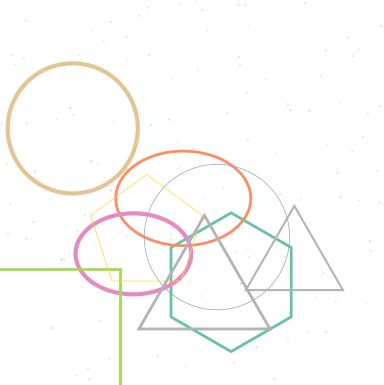[{"shape": "hexagon", "thickness": 2, "radius": 0.9, "center": [0.6, 0.267]}, {"shape": "oval", "thickness": 2, "radius": 0.88, "center": [0.476, 0.485]}, {"shape": "circle", "thickness": 0.5, "radius": 0.94, "center": [0.564, 0.384]}, {"shape": "oval", "thickness": 3, "radius": 0.75, "center": [0.346, 0.341]}, {"shape": "square", "thickness": 2, "radius": 0.89, "center": [0.134, 0.125]}, {"shape": "pentagon", "thickness": 0.5, "radius": 0.76, "center": [0.381, 0.394]}, {"shape": "circle", "thickness": 3, "radius": 0.84, "center": [0.189, 0.667]}, {"shape": "triangle", "thickness": 2, "radius": 0.98, "center": [0.531, 0.244]}, {"shape": "triangle", "thickness": 1.5, "radius": 0.73, "center": [0.765, 0.319]}]